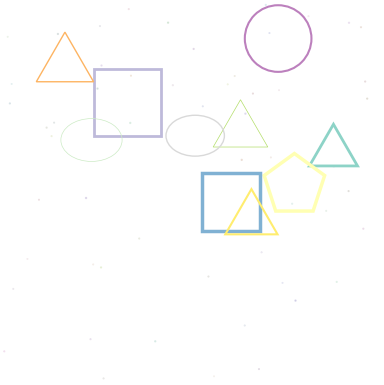[{"shape": "triangle", "thickness": 2, "radius": 0.36, "center": [0.866, 0.605]}, {"shape": "pentagon", "thickness": 2.5, "radius": 0.41, "center": [0.765, 0.519]}, {"shape": "square", "thickness": 2, "radius": 0.44, "center": [0.33, 0.734]}, {"shape": "square", "thickness": 2.5, "radius": 0.38, "center": [0.6, 0.476]}, {"shape": "triangle", "thickness": 1, "radius": 0.43, "center": [0.169, 0.831]}, {"shape": "triangle", "thickness": 0.5, "radius": 0.41, "center": [0.625, 0.659]}, {"shape": "oval", "thickness": 1, "radius": 0.38, "center": [0.507, 0.648]}, {"shape": "circle", "thickness": 1.5, "radius": 0.43, "center": [0.722, 0.9]}, {"shape": "oval", "thickness": 0.5, "radius": 0.4, "center": [0.238, 0.636]}, {"shape": "triangle", "thickness": 1.5, "radius": 0.39, "center": [0.653, 0.43]}]